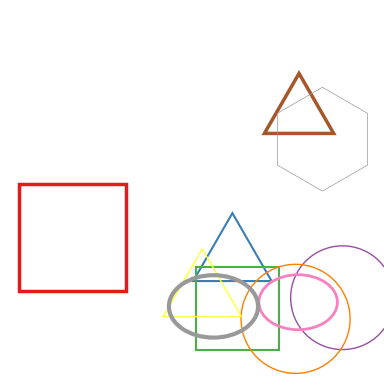[{"shape": "square", "thickness": 2.5, "radius": 0.69, "center": [0.189, 0.384]}, {"shape": "triangle", "thickness": 1.5, "radius": 0.59, "center": [0.604, 0.329]}, {"shape": "square", "thickness": 1.5, "radius": 0.53, "center": [0.617, 0.198]}, {"shape": "circle", "thickness": 1, "radius": 0.67, "center": [0.89, 0.227]}, {"shape": "circle", "thickness": 1, "radius": 0.71, "center": [0.768, 0.172]}, {"shape": "triangle", "thickness": 1, "radius": 0.59, "center": [0.525, 0.236]}, {"shape": "triangle", "thickness": 2.5, "radius": 0.52, "center": [0.777, 0.705]}, {"shape": "oval", "thickness": 2, "radius": 0.51, "center": [0.774, 0.215]}, {"shape": "oval", "thickness": 3, "radius": 0.58, "center": [0.555, 0.204]}, {"shape": "hexagon", "thickness": 0.5, "radius": 0.67, "center": [0.838, 0.638]}]